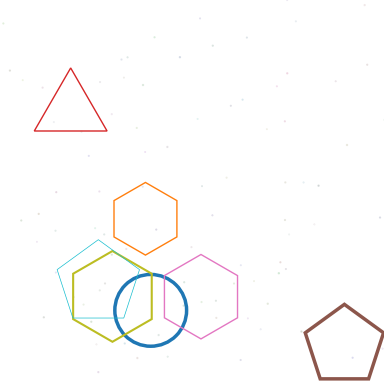[{"shape": "circle", "thickness": 2.5, "radius": 0.47, "center": [0.391, 0.194]}, {"shape": "hexagon", "thickness": 1, "radius": 0.47, "center": [0.378, 0.432]}, {"shape": "triangle", "thickness": 1, "radius": 0.55, "center": [0.184, 0.714]}, {"shape": "pentagon", "thickness": 2.5, "radius": 0.53, "center": [0.895, 0.102]}, {"shape": "hexagon", "thickness": 1, "radius": 0.55, "center": [0.522, 0.229]}, {"shape": "hexagon", "thickness": 1.5, "radius": 0.59, "center": [0.292, 0.23]}, {"shape": "pentagon", "thickness": 0.5, "radius": 0.56, "center": [0.255, 0.265]}]